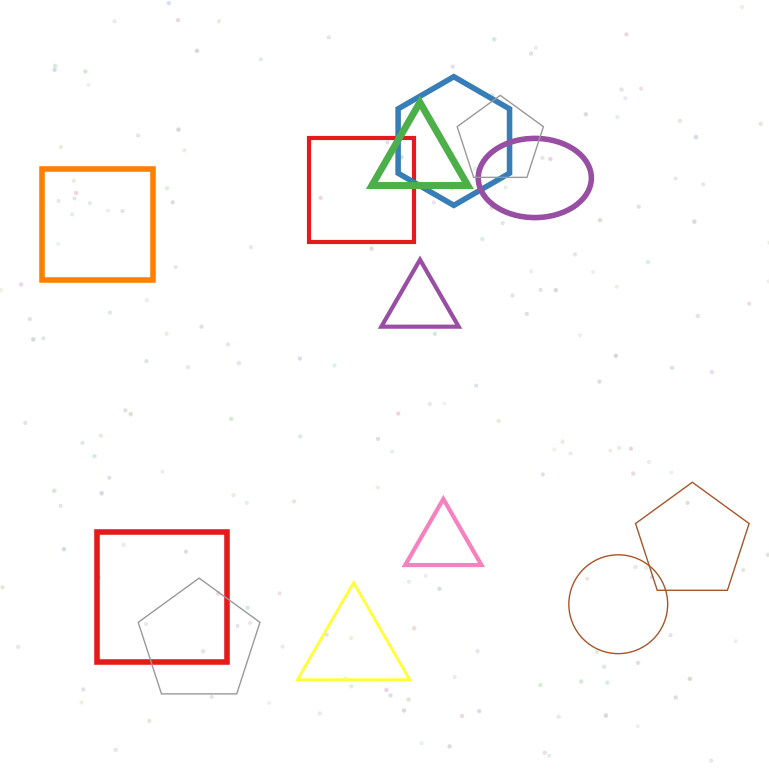[{"shape": "square", "thickness": 2, "radius": 0.42, "center": [0.21, 0.225]}, {"shape": "square", "thickness": 1.5, "radius": 0.34, "center": [0.469, 0.753]}, {"shape": "hexagon", "thickness": 2, "radius": 0.42, "center": [0.589, 0.817]}, {"shape": "triangle", "thickness": 2.5, "radius": 0.36, "center": [0.545, 0.795]}, {"shape": "oval", "thickness": 2, "radius": 0.37, "center": [0.695, 0.769]}, {"shape": "triangle", "thickness": 1.5, "radius": 0.29, "center": [0.545, 0.605]}, {"shape": "square", "thickness": 2, "radius": 0.36, "center": [0.126, 0.708]}, {"shape": "triangle", "thickness": 1, "radius": 0.42, "center": [0.459, 0.159]}, {"shape": "circle", "thickness": 0.5, "radius": 0.32, "center": [0.803, 0.215]}, {"shape": "pentagon", "thickness": 0.5, "radius": 0.39, "center": [0.899, 0.296]}, {"shape": "triangle", "thickness": 1.5, "radius": 0.29, "center": [0.576, 0.295]}, {"shape": "pentagon", "thickness": 0.5, "radius": 0.42, "center": [0.259, 0.166]}, {"shape": "pentagon", "thickness": 0.5, "radius": 0.29, "center": [0.65, 0.817]}]